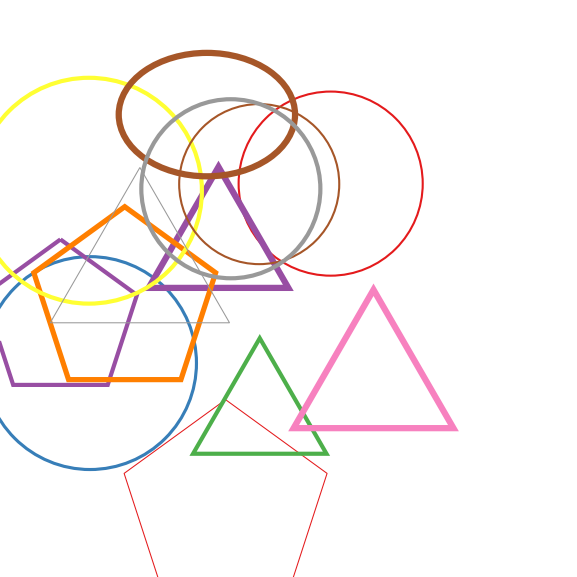[{"shape": "pentagon", "thickness": 0.5, "radius": 0.92, "center": [0.391, 0.122]}, {"shape": "circle", "thickness": 1, "radius": 0.8, "center": [0.573, 0.681]}, {"shape": "circle", "thickness": 1.5, "radius": 0.92, "center": [0.156, 0.37]}, {"shape": "triangle", "thickness": 2, "radius": 0.67, "center": [0.45, 0.28]}, {"shape": "triangle", "thickness": 3, "radius": 0.7, "center": [0.378, 0.57]}, {"shape": "pentagon", "thickness": 2, "radius": 0.7, "center": [0.105, 0.445]}, {"shape": "pentagon", "thickness": 2.5, "radius": 0.83, "center": [0.216, 0.476]}, {"shape": "circle", "thickness": 2, "radius": 0.98, "center": [0.154, 0.669]}, {"shape": "oval", "thickness": 3, "radius": 0.76, "center": [0.358, 0.801]}, {"shape": "circle", "thickness": 1, "radius": 0.69, "center": [0.449, 0.68]}, {"shape": "triangle", "thickness": 3, "radius": 0.8, "center": [0.647, 0.338]}, {"shape": "circle", "thickness": 2, "radius": 0.78, "center": [0.4, 0.672]}, {"shape": "triangle", "thickness": 0.5, "radius": 0.9, "center": [0.242, 0.53]}]